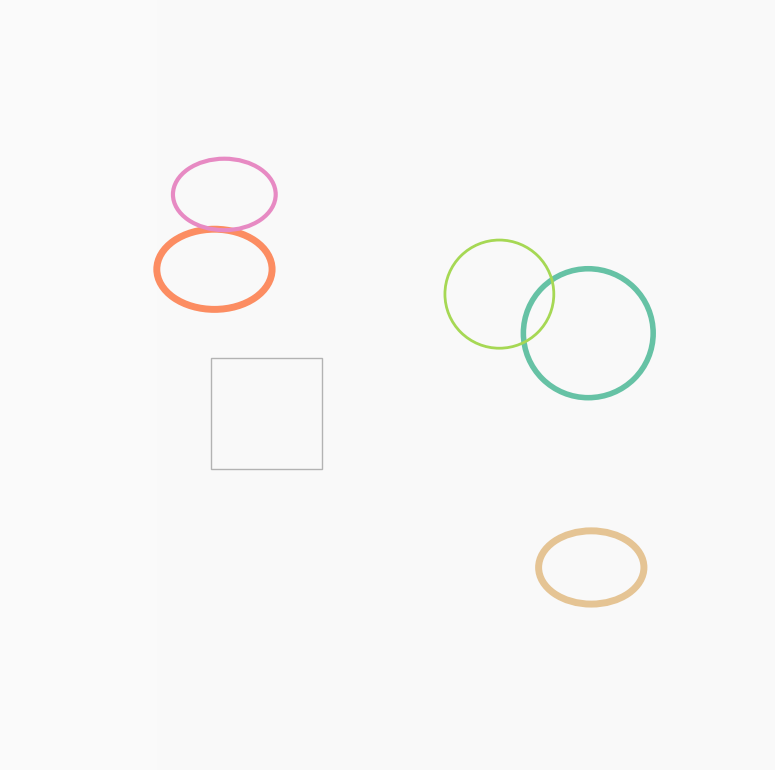[{"shape": "circle", "thickness": 2, "radius": 0.42, "center": [0.759, 0.567]}, {"shape": "oval", "thickness": 2.5, "radius": 0.37, "center": [0.277, 0.65]}, {"shape": "oval", "thickness": 1.5, "radius": 0.33, "center": [0.289, 0.747]}, {"shape": "circle", "thickness": 1, "radius": 0.35, "center": [0.644, 0.618]}, {"shape": "oval", "thickness": 2.5, "radius": 0.34, "center": [0.763, 0.263]}, {"shape": "square", "thickness": 0.5, "radius": 0.36, "center": [0.344, 0.463]}]